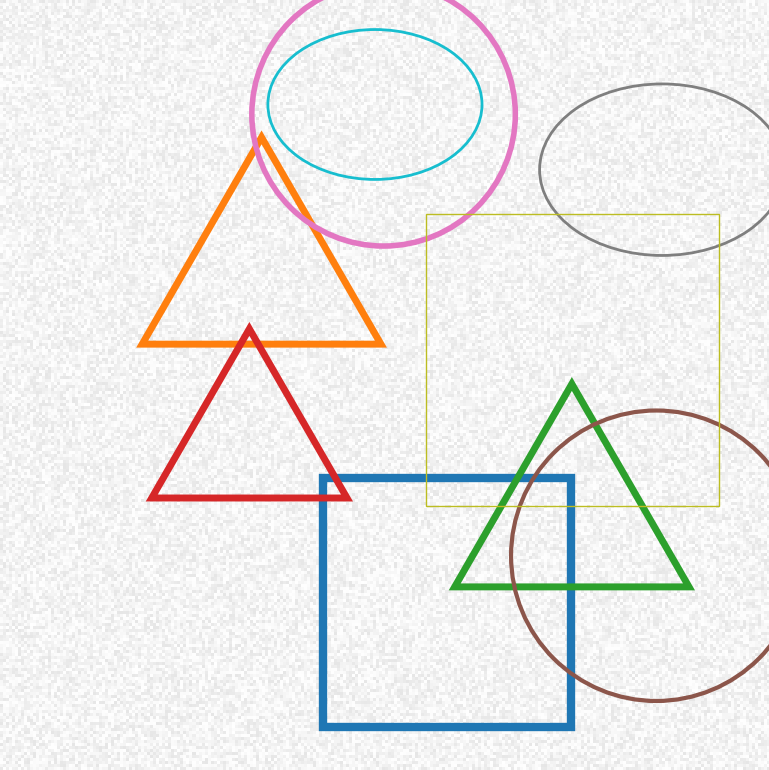[{"shape": "square", "thickness": 3, "radius": 0.81, "center": [0.581, 0.218]}, {"shape": "triangle", "thickness": 2.5, "radius": 0.9, "center": [0.34, 0.643]}, {"shape": "triangle", "thickness": 2.5, "radius": 0.88, "center": [0.743, 0.326]}, {"shape": "triangle", "thickness": 2.5, "radius": 0.73, "center": [0.324, 0.426]}, {"shape": "circle", "thickness": 1.5, "radius": 0.94, "center": [0.852, 0.278]}, {"shape": "circle", "thickness": 2, "radius": 0.86, "center": [0.498, 0.852]}, {"shape": "oval", "thickness": 1, "radius": 0.8, "center": [0.86, 0.78]}, {"shape": "square", "thickness": 0.5, "radius": 0.95, "center": [0.743, 0.533]}, {"shape": "oval", "thickness": 1, "radius": 0.7, "center": [0.487, 0.864]}]